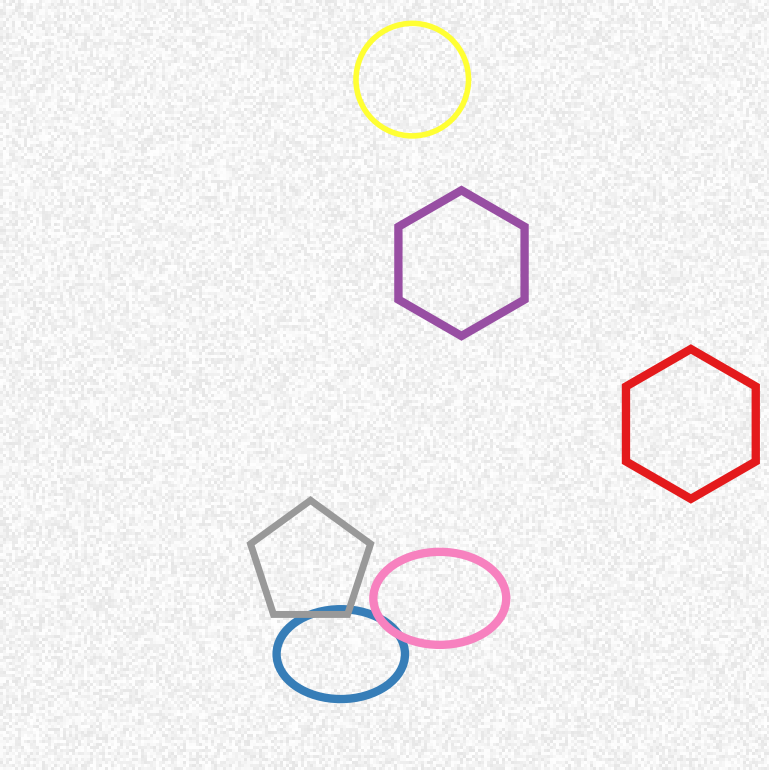[{"shape": "hexagon", "thickness": 3, "radius": 0.49, "center": [0.897, 0.449]}, {"shape": "oval", "thickness": 3, "radius": 0.42, "center": [0.443, 0.15]}, {"shape": "hexagon", "thickness": 3, "radius": 0.47, "center": [0.599, 0.658]}, {"shape": "circle", "thickness": 2, "radius": 0.37, "center": [0.535, 0.897]}, {"shape": "oval", "thickness": 3, "radius": 0.43, "center": [0.571, 0.223]}, {"shape": "pentagon", "thickness": 2.5, "radius": 0.41, "center": [0.403, 0.268]}]